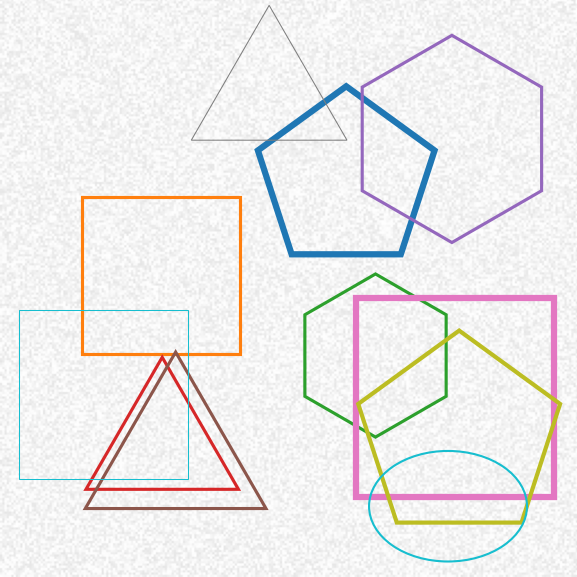[{"shape": "pentagon", "thickness": 3, "radius": 0.8, "center": [0.6, 0.689]}, {"shape": "square", "thickness": 1.5, "radius": 0.68, "center": [0.279, 0.522]}, {"shape": "hexagon", "thickness": 1.5, "radius": 0.71, "center": [0.65, 0.383]}, {"shape": "triangle", "thickness": 1.5, "radius": 0.76, "center": [0.281, 0.228]}, {"shape": "hexagon", "thickness": 1.5, "radius": 0.9, "center": [0.783, 0.759]}, {"shape": "triangle", "thickness": 1.5, "radius": 0.9, "center": [0.304, 0.209]}, {"shape": "square", "thickness": 3, "radius": 0.86, "center": [0.787, 0.311]}, {"shape": "triangle", "thickness": 0.5, "radius": 0.78, "center": [0.466, 0.834]}, {"shape": "pentagon", "thickness": 2, "radius": 0.92, "center": [0.795, 0.243]}, {"shape": "square", "thickness": 0.5, "radius": 0.73, "center": [0.179, 0.316]}, {"shape": "oval", "thickness": 1, "radius": 0.68, "center": [0.776, 0.123]}]